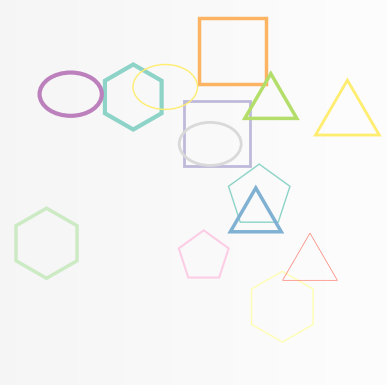[{"shape": "pentagon", "thickness": 1, "radius": 0.42, "center": [0.669, 0.49]}, {"shape": "hexagon", "thickness": 3, "radius": 0.42, "center": [0.344, 0.748]}, {"shape": "hexagon", "thickness": 1, "radius": 0.46, "center": [0.729, 0.203]}, {"shape": "square", "thickness": 2, "radius": 0.42, "center": [0.56, 0.654]}, {"shape": "triangle", "thickness": 0.5, "radius": 0.41, "center": [0.8, 0.313]}, {"shape": "triangle", "thickness": 2.5, "radius": 0.38, "center": [0.66, 0.436]}, {"shape": "square", "thickness": 2.5, "radius": 0.43, "center": [0.6, 0.868]}, {"shape": "triangle", "thickness": 2.5, "radius": 0.39, "center": [0.699, 0.731]}, {"shape": "pentagon", "thickness": 1.5, "radius": 0.34, "center": [0.526, 0.334]}, {"shape": "oval", "thickness": 2, "radius": 0.4, "center": [0.542, 0.626]}, {"shape": "oval", "thickness": 3, "radius": 0.4, "center": [0.182, 0.755]}, {"shape": "hexagon", "thickness": 2.5, "radius": 0.45, "center": [0.12, 0.368]}, {"shape": "triangle", "thickness": 2, "radius": 0.47, "center": [0.896, 0.697]}, {"shape": "oval", "thickness": 1, "radius": 0.42, "center": [0.426, 0.774]}]